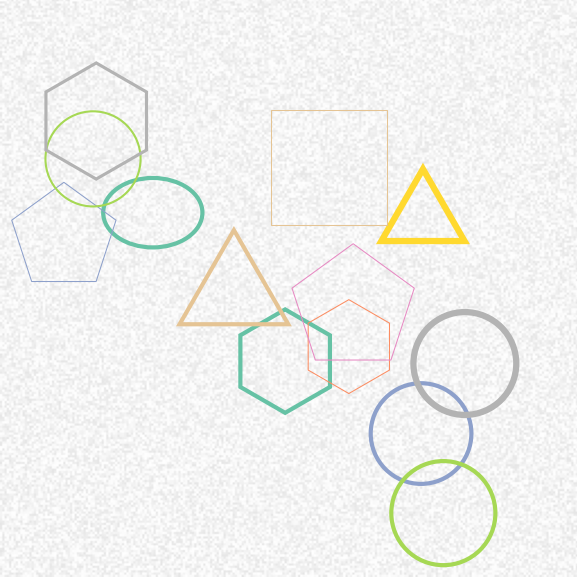[{"shape": "oval", "thickness": 2, "radius": 0.43, "center": [0.265, 0.631]}, {"shape": "hexagon", "thickness": 2, "radius": 0.45, "center": [0.494, 0.374]}, {"shape": "hexagon", "thickness": 0.5, "radius": 0.41, "center": [0.604, 0.399]}, {"shape": "pentagon", "thickness": 0.5, "radius": 0.47, "center": [0.111, 0.588]}, {"shape": "circle", "thickness": 2, "radius": 0.44, "center": [0.729, 0.248]}, {"shape": "pentagon", "thickness": 0.5, "radius": 0.56, "center": [0.612, 0.466]}, {"shape": "circle", "thickness": 2, "radius": 0.45, "center": [0.768, 0.111]}, {"shape": "circle", "thickness": 1, "radius": 0.41, "center": [0.161, 0.724]}, {"shape": "triangle", "thickness": 3, "radius": 0.42, "center": [0.732, 0.623]}, {"shape": "triangle", "thickness": 2, "radius": 0.54, "center": [0.405, 0.492]}, {"shape": "square", "thickness": 0.5, "radius": 0.5, "center": [0.57, 0.709]}, {"shape": "circle", "thickness": 3, "radius": 0.45, "center": [0.805, 0.37]}, {"shape": "hexagon", "thickness": 1.5, "radius": 0.5, "center": [0.167, 0.79]}]